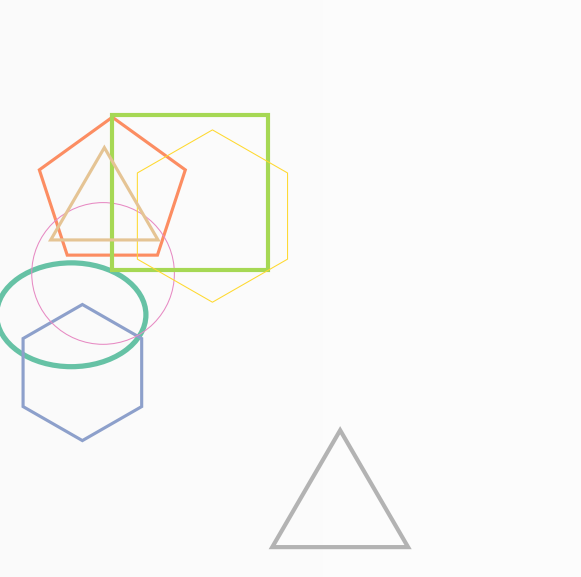[{"shape": "oval", "thickness": 2.5, "radius": 0.64, "center": [0.123, 0.454]}, {"shape": "pentagon", "thickness": 1.5, "radius": 0.66, "center": [0.193, 0.664]}, {"shape": "hexagon", "thickness": 1.5, "radius": 0.59, "center": [0.142, 0.354]}, {"shape": "circle", "thickness": 0.5, "radius": 0.61, "center": [0.177, 0.526]}, {"shape": "square", "thickness": 2, "radius": 0.67, "center": [0.326, 0.665]}, {"shape": "hexagon", "thickness": 0.5, "radius": 0.75, "center": [0.366, 0.625]}, {"shape": "triangle", "thickness": 1.5, "radius": 0.53, "center": [0.18, 0.637]}, {"shape": "triangle", "thickness": 2, "radius": 0.67, "center": [0.585, 0.119]}]